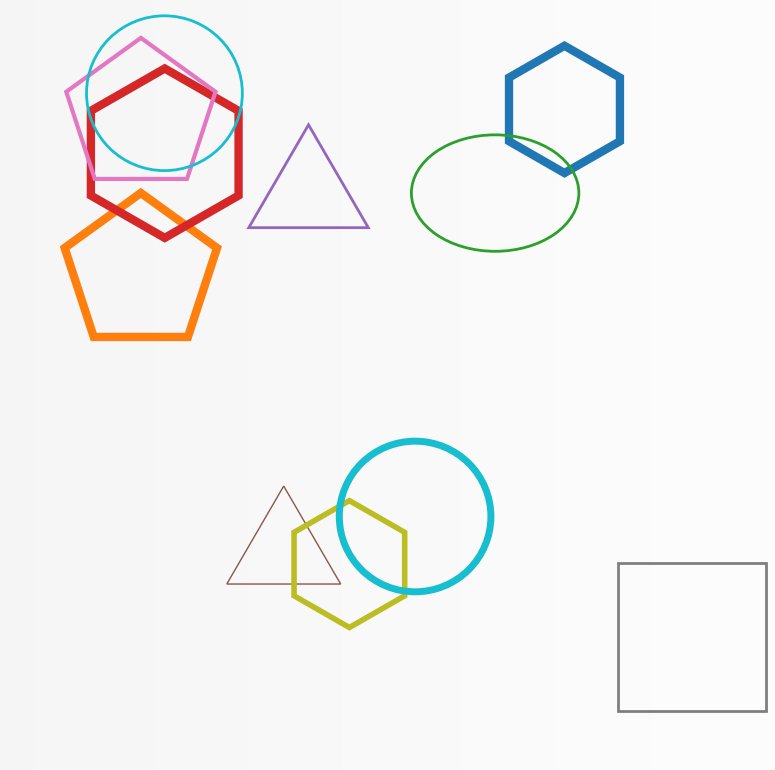[{"shape": "hexagon", "thickness": 3, "radius": 0.41, "center": [0.728, 0.858]}, {"shape": "pentagon", "thickness": 3, "radius": 0.52, "center": [0.182, 0.646]}, {"shape": "oval", "thickness": 1, "radius": 0.54, "center": [0.639, 0.749]}, {"shape": "hexagon", "thickness": 3, "radius": 0.55, "center": [0.213, 0.801]}, {"shape": "triangle", "thickness": 1, "radius": 0.45, "center": [0.398, 0.749]}, {"shape": "triangle", "thickness": 0.5, "radius": 0.42, "center": [0.366, 0.284]}, {"shape": "pentagon", "thickness": 1.5, "radius": 0.51, "center": [0.182, 0.85]}, {"shape": "square", "thickness": 1, "radius": 0.48, "center": [0.893, 0.173]}, {"shape": "hexagon", "thickness": 2, "radius": 0.41, "center": [0.451, 0.267]}, {"shape": "circle", "thickness": 2.5, "radius": 0.49, "center": [0.536, 0.329]}, {"shape": "circle", "thickness": 1, "radius": 0.5, "center": [0.212, 0.879]}]